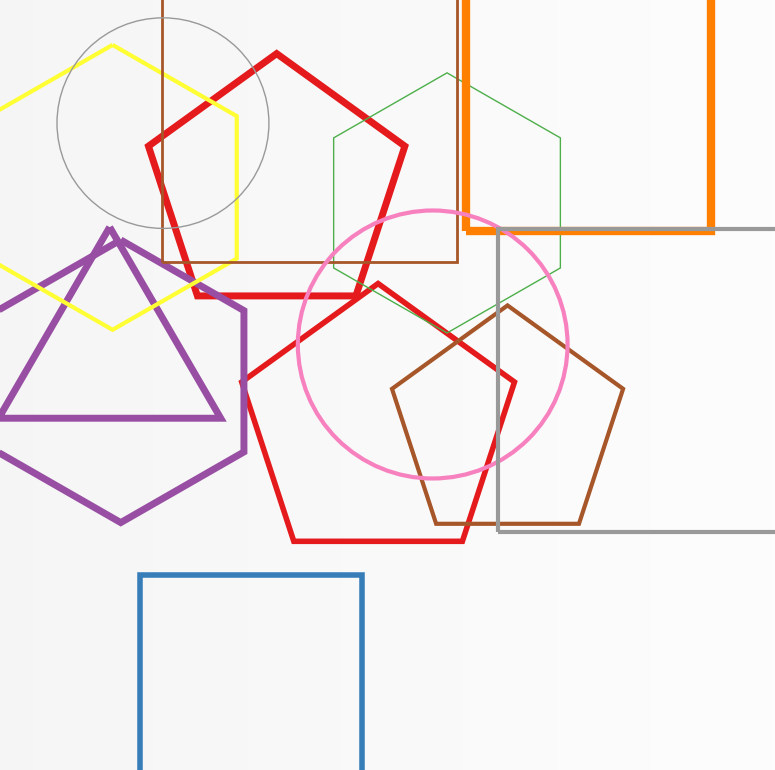[{"shape": "pentagon", "thickness": 2, "radius": 0.93, "center": [0.488, 0.447]}, {"shape": "pentagon", "thickness": 2.5, "radius": 0.87, "center": [0.357, 0.756]}, {"shape": "square", "thickness": 2, "radius": 0.71, "center": [0.324, 0.11]}, {"shape": "hexagon", "thickness": 0.5, "radius": 0.84, "center": [0.577, 0.736]}, {"shape": "hexagon", "thickness": 2.5, "radius": 0.92, "center": [0.156, 0.505]}, {"shape": "triangle", "thickness": 2.5, "radius": 0.83, "center": [0.142, 0.54]}, {"shape": "square", "thickness": 3, "radius": 0.79, "center": [0.76, 0.858]}, {"shape": "hexagon", "thickness": 1.5, "radius": 0.93, "center": [0.145, 0.757]}, {"shape": "square", "thickness": 1, "radius": 0.95, "center": [0.399, 0.851]}, {"shape": "pentagon", "thickness": 1.5, "radius": 0.78, "center": [0.655, 0.447]}, {"shape": "circle", "thickness": 1.5, "radius": 0.87, "center": [0.558, 0.553]}, {"shape": "square", "thickness": 1.5, "radius": 0.99, "center": [0.839, 0.506]}, {"shape": "circle", "thickness": 0.5, "radius": 0.68, "center": [0.21, 0.84]}]